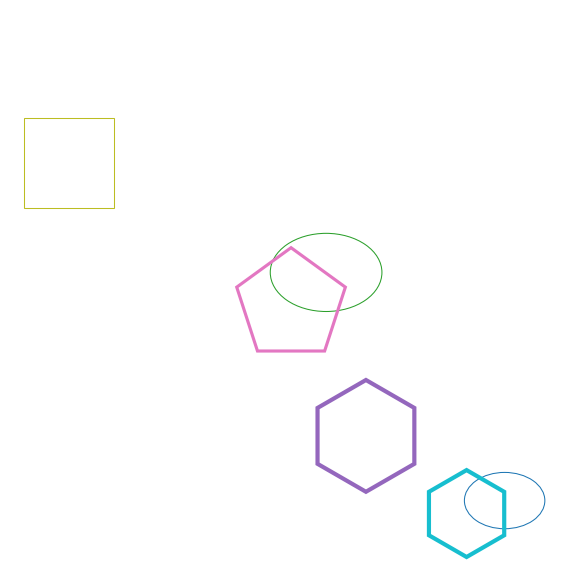[{"shape": "oval", "thickness": 0.5, "radius": 0.35, "center": [0.874, 0.132]}, {"shape": "oval", "thickness": 0.5, "radius": 0.48, "center": [0.565, 0.527]}, {"shape": "hexagon", "thickness": 2, "radius": 0.48, "center": [0.634, 0.244]}, {"shape": "pentagon", "thickness": 1.5, "radius": 0.49, "center": [0.504, 0.471]}, {"shape": "square", "thickness": 0.5, "radius": 0.39, "center": [0.12, 0.717]}, {"shape": "hexagon", "thickness": 2, "radius": 0.38, "center": [0.808, 0.11]}]